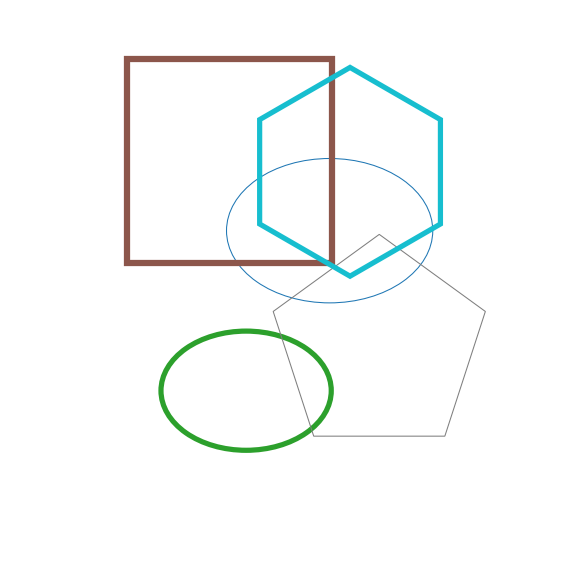[{"shape": "oval", "thickness": 0.5, "radius": 0.89, "center": [0.571, 0.6]}, {"shape": "oval", "thickness": 2.5, "radius": 0.74, "center": [0.426, 0.323]}, {"shape": "square", "thickness": 3, "radius": 0.89, "center": [0.398, 0.72]}, {"shape": "pentagon", "thickness": 0.5, "radius": 0.97, "center": [0.657, 0.4]}, {"shape": "hexagon", "thickness": 2.5, "radius": 0.9, "center": [0.606, 0.702]}]